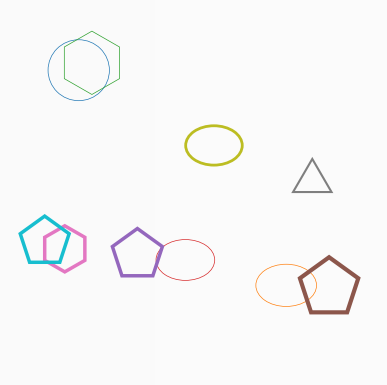[{"shape": "circle", "thickness": 0.5, "radius": 0.4, "center": [0.203, 0.818]}, {"shape": "oval", "thickness": 0.5, "radius": 0.39, "center": [0.739, 0.259]}, {"shape": "hexagon", "thickness": 0.5, "radius": 0.41, "center": [0.237, 0.837]}, {"shape": "oval", "thickness": 0.5, "radius": 0.38, "center": [0.478, 0.325]}, {"shape": "pentagon", "thickness": 2.5, "radius": 0.34, "center": [0.355, 0.339]}, {"shape": "pentagon", "thickness": 3, "radius": 0.4, "center": [0.849, 0.253]}, {"shape": "hexagon", "thickness": 2.5, "radius": 0.3, "center": [0.167, 0.354]}, {"shape": "triangle", "thickness": 1.5, "radius": 0.29, "center": [0.806, 0.53]}, {"shape": "oval", "thickness": 2, "radius": 0.37, "center": [0.552, 0.622]}, {"shape": "pentagon", "thickness": 2.5, "radius": 0.33, "center": [0.115, 0.372]}]